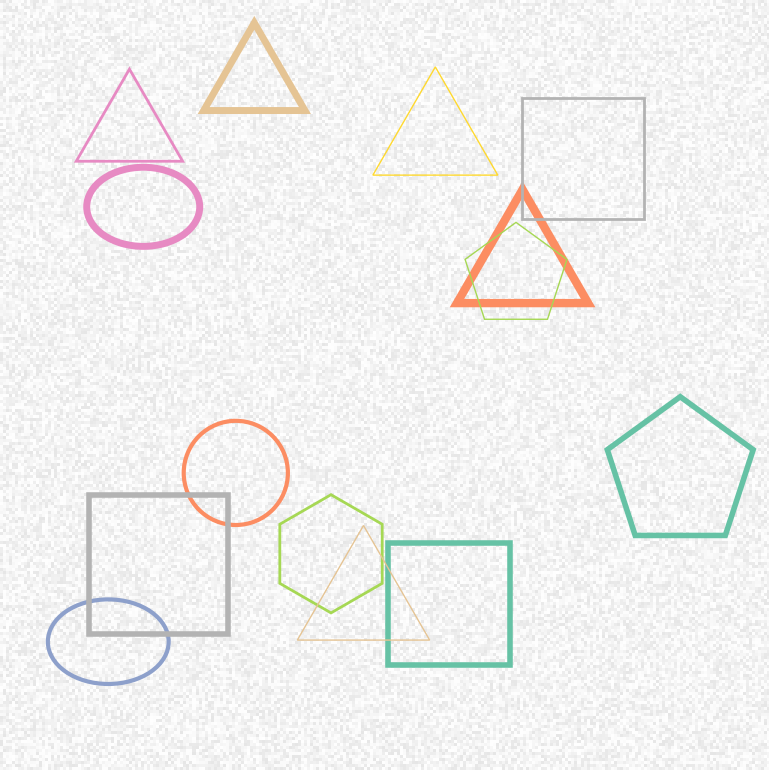[{"shape": "pentagon", "thickness": 2, "radius": 0.5, "center": [0.883, 0.385]}, {"shape": "square", "thickness": 2, "radius": 0.4, "center": [0.583, 0.216]}, {"shape": "circle", "thickness": 1.5, "radius": 0.34, "center": [0.306, 0.386]}, {"shape": "triangle", "thickness": 3, "radius": 0.49, "center": [0.679, 0.656]}, {"shape": "oval", "thickness": 1.5, "radius": 0.39, "center": [0.141, 0.167]}, {"shape": "triangle", "thickness": 1, "radius": 0.4, "center": [0.168, 0.83]}, {"shape": "oval", "thickness": 2.5, "radius": 0.37, "center": [0.186, 0.731]}, {"shape": "pentagon", "thickness": 0.5, "radius": 0.35, "center": [0.67, 0.642]}, {"shape": "hexagon", "thickness": 1, "radius": 0.38, "center": [0.43, 0.281]}, {"shape": "triangle", "thickness": 0.5, "radius": 0.47, "center": [0.565, 0.819]}, {"shape": "triangle", "thickness": 0.5, "radius": 0.5, "center": [0.472, 0.218]}, {"shape": "triangle", "thickness": 2.5, "radius": 0.38, "center": [0.33, 0.894]}, {"shape": "square", "thickness": 2, "radius": 0.45, "center": [0.206, 0.267]}, {"shape": "square", "thickness": 1, "radius": 0.39, "center": [0.757, 0.794]}]